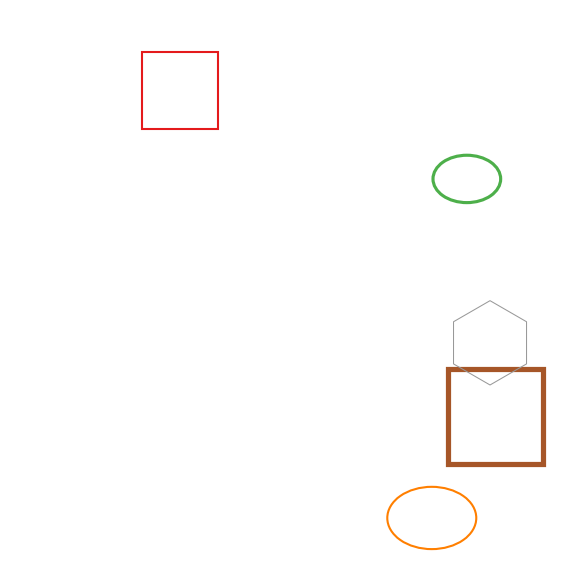[{"shape": "square", "thickness": 1, "radius": 0.33, "center": [0.312, 0.842]}, {"shape": "oval", "thickness": 1.5, "radius": 0.29, "center": [0.808, 0.689]}, {"shape": "oval", "thickness": 1, "radius": 0.39, "center": [0.748, 0.102]}, {"shape": "square", "thickness": 2.5, "radius": 0.41, "center": [0.858, 0.278]}, {"shape": "hexagon", "thickness": 0.5, "radius": 0.36, "center": [0.849, 0.405]}]